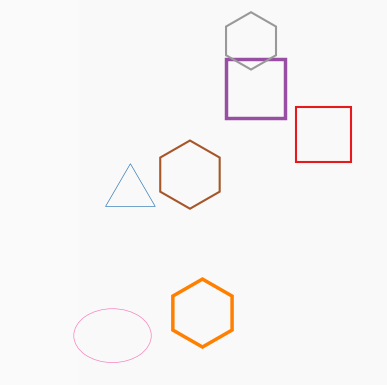[{"shape": "square", "thickness": 1.5, "radius": 0.36, "center": [0.835, 0.651]}, {"shape": "triangle", "thickness": 0.5, "radius": 0.37, "center": [0.336, 0.501]}, {"shape": "square", "thickness": 2.5, "radius": 0.38, "center": [0.659, 0.769]}, {"shape": "hexagon", "thickness": 2.5, "radius": 0.44, "center": [0.522, 0.187]}, {"shape": "hexagon", "thickness": 1.5, "radius": 0.44, "center": [0.49, 0.546]}, {"shape": "oval", "thickness": 0.5, "radius": 0.5, "center": [0.29, 0.128]}, {"shape": "hexagon", "thickness": 1.5, "radius": 0.37, "center": [0.648, 0.894]}]